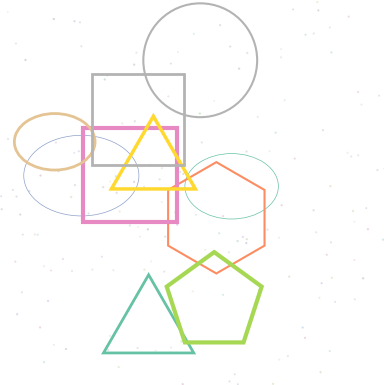[{"shape": "triangle", "thickness": 2, "radius": 0.68, "center": [0.386, 0.151]}, {"shape": "oval", "thickness": 0.5, "radius": 0.61, "center": [0.602, 0.516]}, {"shape": "hexagon", "thickness": 1.5, "radius": 0.72, "center": [0.562, 0.434]}, {"shape": "oval", "thickness": 0.5, "radius": 0.75, "center": [0.211, 0.544]}, {"shape": "square", "thickness": 3, "radius": 0.61, "center": [0.338, 0.546]}, {"shape": "pentagon", "thickness": 3, "radius": 0.65, "center": [0.556, 0.215]}, {"shape": "triangle", "thickness": 2.5, "radius": 0.63, "center": [0.398, 0.572]}, {"shape": "oval", "thickness": 2, "radius": 0.52, "center": [0.142, 0.632]}, {"shape": "circle", "thickness": 1.5, "radius": 0.74, "center": [0.52, 0.843]}, {"shape": "square", "thickness": 2, "radius": 0.6, "center": [0.358, 0.689]}]